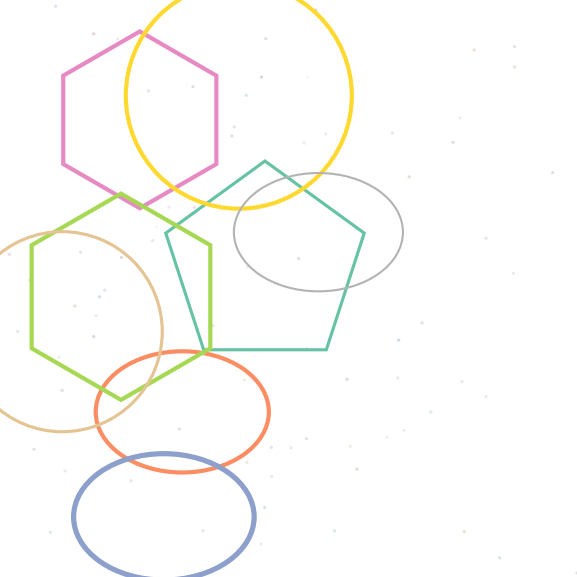[{"shape": "pentagon", "thickness": 1.5, "radius": 0.9, "center": [0.459, 0.54]}, {"shape": "oval", "thickness": 2, "radius": 0.75, "center": [0.316, 0.286]}, {"shape": "oval", "thickness": 2.5, "radius": 0.78, "center": [0.284, 0.104]}, {"shape": "hexagon", "thickness": 2, "radius": 0.77, "center": [0.242, 0.792]}, {"shape": "hexagon", "thickness": 2, "radius": 0.89, "center": [0.209, 0.485]}, {"shape": "circle", "thickness": 2, "radius": 0.98, "center": [0.414, 0.833]}, {"shape": "circle", "thickness": 1.5, "radius": 0.87, "center": [0.108, 0.425]}, {"shape": "oval", "thickness": 1, "radius": 0.73, "center": [0.551, 0.597]}]